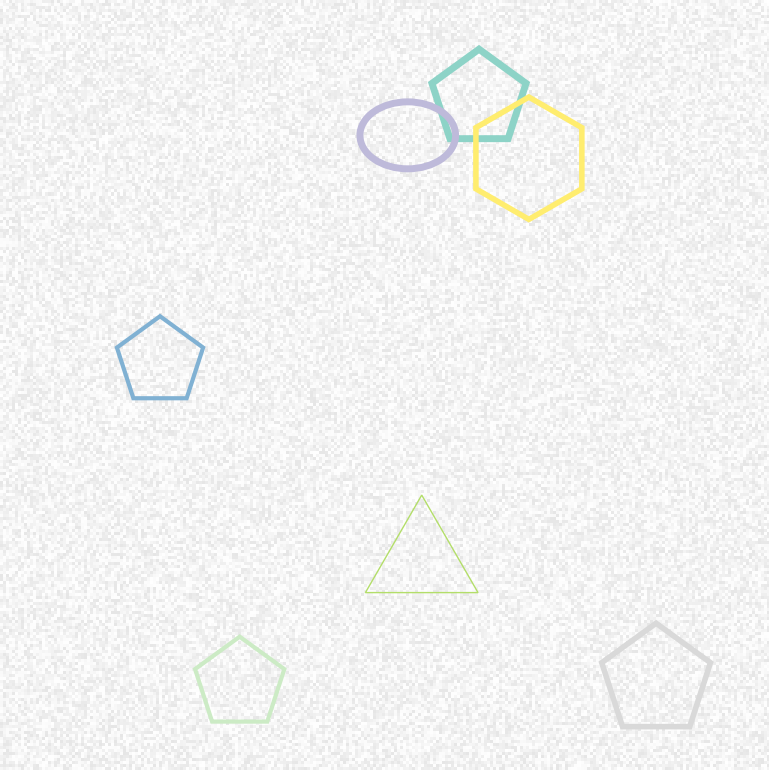[{"shape": "pentagon", "thickness": 2.5, "radius": 0.32, "center": [0.622, 0.872]}, {"shape": "oval", "thickness": 2.5, "radius": 0.31, "center": [0.53, 0.824]}, {"shape": "pentagon", "thickness": 1.5, "radius": 0.29, "center": [0.208, 0.53]}, {"shape": "triangle", "thickness": 0.5, "radius": 0.42, "center": [0.548, 0.273]}, {"shape": "pentagon", "thickness": 2, "radius": 0.37, "center": [0.852, 0.116]}, {"shape": "pentagon", "thickness": 1.5, "radius": 0.3, "center": [0.311, 0.112]}, {"shape": "hexagon", "thickness": 2, "radius": 0.4, "center": [0.687, 0.794]}]